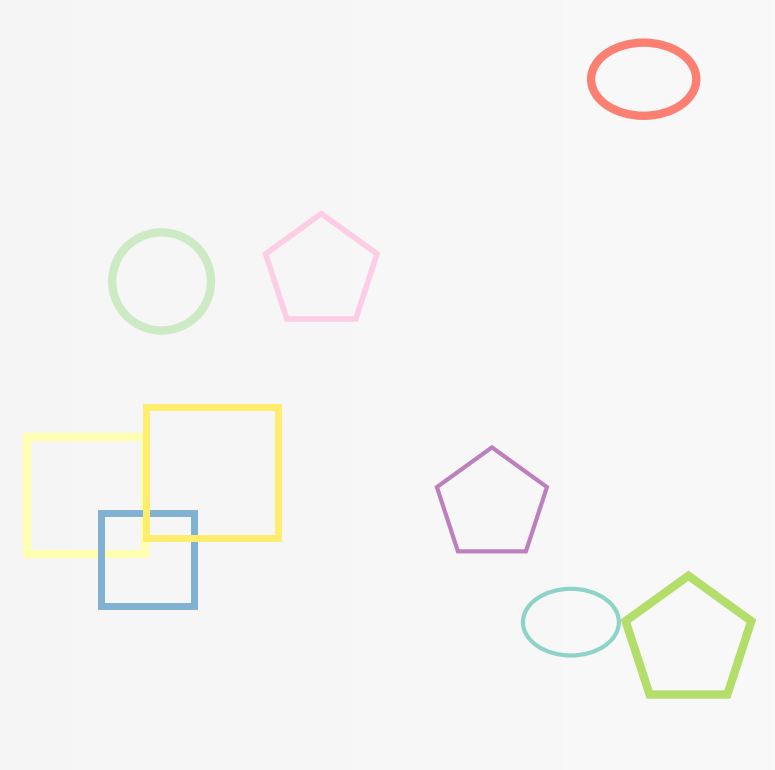[{"shape": "oval", "thickness": 1.5, "radius": 0.31, "center": [0.737, 0.192]}, {"shape": "square", "thickness": 3, "radius": 0.38, "center": [0.111, 0.356]}, {"shape": "oval", "thickness": 3, "radius": 0.34, "center": [0.831, 0.897]}, {"shape": "square", "thickness": 2.5, "radius": 0.3, "center": [0.19, 0.274]}, {"shape": "pentagon", "thickness": 3, "radius": 0.43, "center": [0.888, 0.167]}, {"shape": "pentagon", "thickness": 2, "radius": 0.38, "center": [0.415, 0.647]}, {"shape": "pentagon", "thickness": 1.5, "radius": 0.37, "center": [0.635, 0.344]}, {"shape": "circle", "thickness": 3, "radius": 0.32, "center": [0.209, 0.635]}, {"shape": "square", "thickness": 2.5, "radius": 0.42, "center": [0.273, 0.386]}]